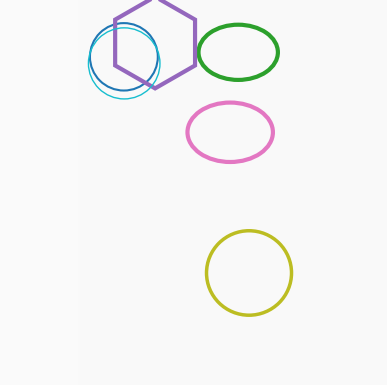[{"shape": "circle", "thickness": 1.5, "radius": 0.44, "center": [0.32, 0.852]}, {"shape": "oval", "thickness": 3, "radius": 0.51, "center": [0.615, 0.864]}, {"shape": "hexagon", "thickness": 3, "radius": 0.6, "center": [0.4, 0.89]}, {"shape": "oval", "thickness": 3, "radius": 0.55, "center": [0.594, 0.656]}, {"shape": "circle", "thickness": 2.5, "radius": 0.55, "center": [0.643, 0.291]}, {"shape": "circle", "thickness": 1, "radius": 0.46, "center": [0.321, 0.835]}]